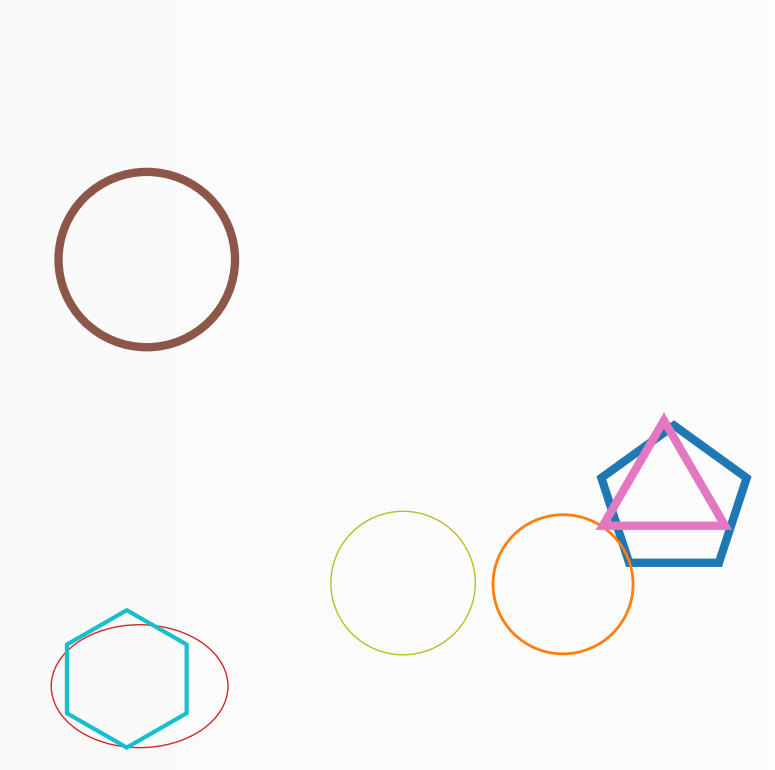[{"shape": "pentagon", "thickness": 3, "radius": 0.49, "center": [0.87, 0.349]}, {"shape": "circle", "thickness": 1, "radius": 0.45, "center": [0.727, 0.241]}, {"shape": "oval", "thickness": 0.5, "radius": 0.57, "center": [0.18, 0.109]}, {"shape": "circle", "thickness": 3, "radius": 0.57, "center": [0.189, 0.663]}, {"shape": "triangle", "thickness": 3, "radius": 0.46, "center": [0.857, 0.363]}, {"shape": "circle", "thickness": 0.5, "radius": 0.47, "center": [0.52, 0.243]}, {"shape": "hexagon", "thickness": 1.5, "radius": 0.45, "center": [0.164, 0.118]}]